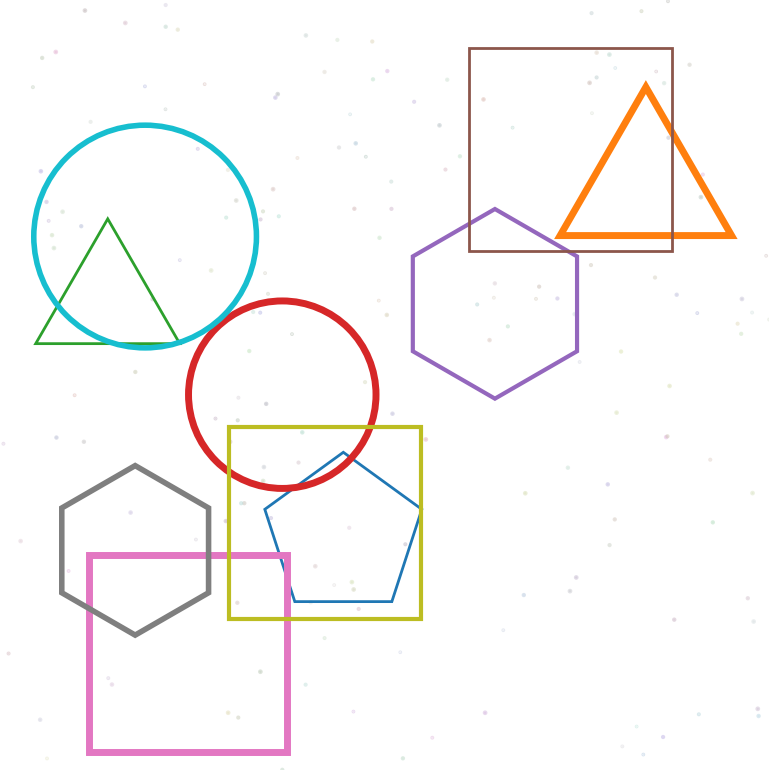[{"shape": "pentagon", "thickness": 1, "radius": 0.54, "center": [0.446, 0.305]}, {"shape": "triangle", "thickness": 2.5, "radius": 0.64, "center": [0.839, 0.758]}, {"shape": "triangle", "thickness": 1, "radius": 0.54, "center": [0.14, 0.608]}, {"shape": "circle", "thickness": 2.5, "radius": 0.61, "center": [0.367, 0.487]}, {"shape": "hexagon", "thickness": 1.5, "radius": 0.62, "center": [0.643, 0.605]}, {"shape": "square", "thickness": 1, "radius": 0.66, "center": [0.741, 0.806]}, {"shape": "square", "thickness": 2.5, "radius": 0.64, "center": [0.244, 0.151]}, {"shape": "hexagon", "thickness": 2, "radius": 0.55, "center": [0.176, 0.285]}, {"shape": "square", "thickness": 1.5, "radius": 0.62, "center": [0.422, 0.321]}, {"shape": "circle", "thickness": 2, "radius": 0.72, "center": [0.188, 0.693]}]